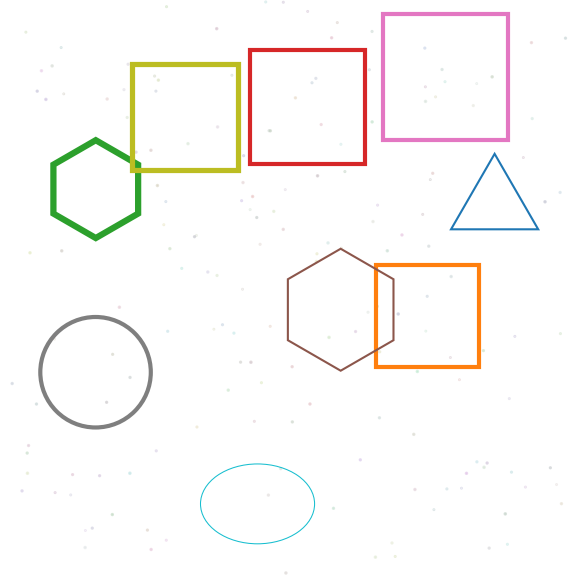[{"shape": "triangle", "thickness": 1, "radius": 0.44, "center": [0.856, 0.646]}, {"shape": "square", "thickness": 2, "radius": 0.44, "center": [0.74, 0.452]}, {"shape": "hexagon", "thickness": 3, "radius": 0.42, "center": [0.166, 0.672]}, {"shape": "square", "thickness": 2, "radius": 0.5, "center": [0.533, 0.814]}, {"shape": "hexagon", "thickness": 1, "radius": 0.53, "center": [0.59, 0.463]}, {"shape": "square", "thickness": 2, "radius": 0.54, "center": [0.771, 0.866]}, {"shape": "circle", "thickness": 2, "radius": 0.48, "center": [0.165, 0.355]}, {"shape": "square", "thickness": 2.5, "radius": 0.46, "center": [0.32, 0.797]}, {"shape": "oval", "thickness": 0.5, "radius": 0.49, "center": [0.446, 0.127]}]